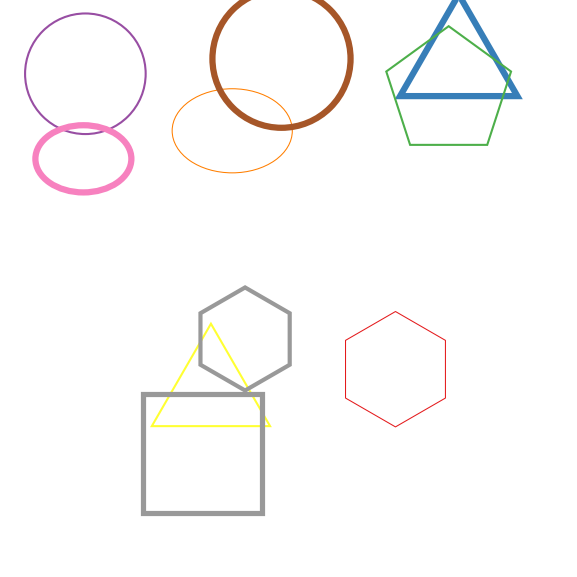[{"shape": "hexagon", "thickness": 0.5, "radius": 0.5, "center": [0.685, 0.36]}, {"shape": "triangle", "thickness": 3, "radius": 0.59, "center": [0.794, 0.891]}, {"shape": "pentagon", "thickness": 1, "radius": 0.57, "center": [0.777, 0.84]}, {"shape": "circle", "thickness": 1, "radius": 0.52, "center": [0.148, 0.871]}, {"shape": "oval", "thickness": 0.5, "radius": 0.52, "center": [0.402, 0.773]}, {"shape": "triangle", "thickness": 1, "radius": 0.59, "center": [0.365, 0.32]}, {"shape": "circle", "thickness": 3, "radius": 0.6, "center": [0.487, 0.897]}, {"shape": "oval", "thickness": 3, "radius": 0.42, "center": [0.144, 0.724]}, {"shape": "hexagon", "thickness": 2, "radius": 0.45, "center": [0.424, 0.412]}, {"shape": "square", "thickness": 2.5, "radius": 0.52, "center": [0.35, 0.214]}]